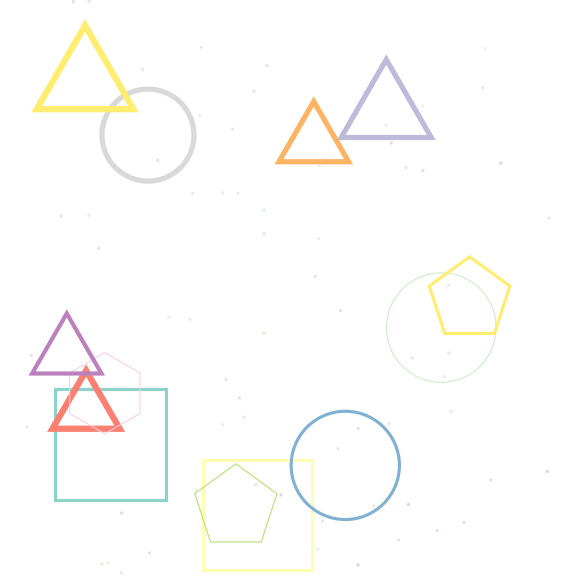[{"shape": "square", "thickness": 1.5, "radius": 0.48, "center": [0.191, 0.229]}, {"shape": "square", "thickness": 1.5, "radius": 0.47, "center": [0.446, 0.107]}, {"shape": "triangle", "thickness": 2.5, "radius": 0.45, "center": [0.669, 0.806]}, {"shape": "triangle", "thickness": 3, "radius": 0.34, "center": [0.149, 0.29]}, {"shape": "circle", "thickness": 1.5, "radius": 0.47, "center": [0.598, 0.193]}, {"shape": "triangle", "thickness": 2.5, "radius": 0.35, "center": [0.543, 0.754]}, {"shape": "pentagon", "thickness": 0.5, "radius": 0.37, "center": [0.408, 0.121]}, {"shape": "hexagon", "thickness": 0.5, "radius": 0.35, "center": [0.181, 0.318]}, {"shape": "circle", "thickness": 2.5, "radius": 0.4, "center": [0.256, 0.765]}, {"shape": "triangle", "thickness": 2, "radius": 0.35, "center": [0.116, 0.387]}, {"shape": "circle", "thickness": 0.5, "radius": 0.47, "center": [0.764, 0.432]}, {"shape": "triangle", "thickness": 3, "radius": 0.48, "center": [0.147, 0.858]}, {"shape": "pentagon", "thickness": 1.5, "radius": 0.37, "center": [0.813, 0.481]}]